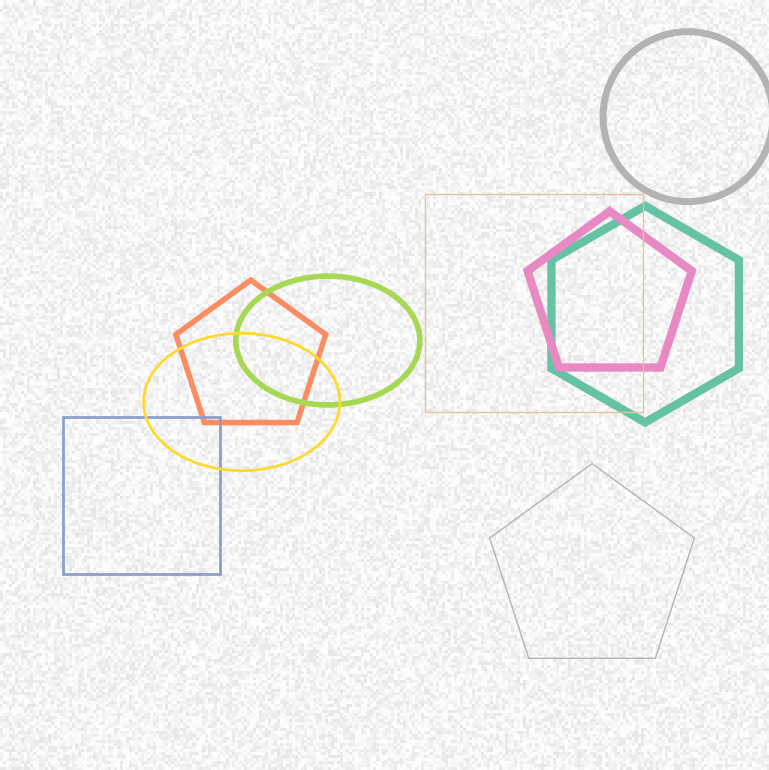[{"shape": "hexagon", "thickness": 3, "radius": 0.7, "center": [0.838, 0.592]}, {"shape": "pentagon", "thickness": 2, "radius": 0.51, "center": [0.326, 0.534]}, {"shape": "square", "thickness": 1, "radius": 0.51, "center": [0.184, 0.357]}, {"shape": "pentagon", "thickness": 3, "radius": 0.56, "center": [0.792, 0.613]}, {"shape": "oval", "thickness": 2, "radius": 0.6, "center": [0.426, 0.558]}, {"shape": "oval", "thickness": 1, "radius": 0.64, "center": [0.314, 0.478]}, {"shape": "square", "thickness": 0.5, "radius": 0.71, "center": [0.693, 0.607]}, {"shape": "circle", "thickness": 2.5, "radius": 0.55, "center": [0.894, 0.848]}, {"shape": "pentagon", "thickness": 0.5, "radius": 0.7, "center": [0.769, 0.258]}]